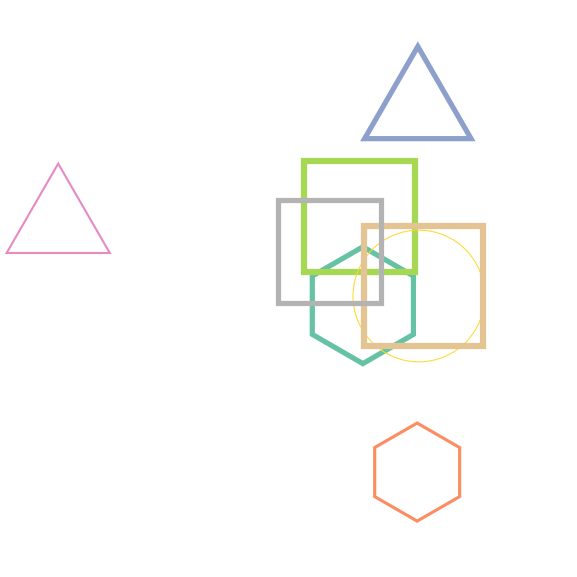[{"shape": "hexagon", "thickness": 2.5, "radius": 0.51, "center": [0.628, 0.471]}, {"shape": "hexagon", "thickness": 1.5, "radius": 0.42, "center": [0.722, 0.182]}, {"shape": "triangle", "thickness": 2.5, "radius": 0.53, "center": [0.724, 0.812]}, {"shape": "triangle", "thickness": 1, "radius": 0.52, "center": [0.101, 0.613]}, {"shape": "square", "thickness": 3, "radius": 0.48, "center": [0.622, 0.624]}, {"shape": "circle", "thickness": 0.5, "radius": 0.57, "center": [0.725, 0.487]}, {"shape": "square", "thickness": 3, "radius": 0.52, "center": [0.733, 0.504]}, {"shape": "square", "thickness": 2.5, "radius": 0.44, "center": [0.57, 0.564]}]